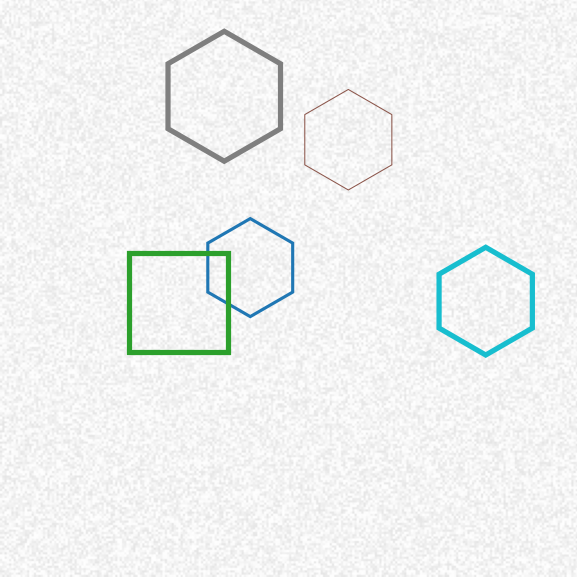[{"shape": "hexagon", "thickness": 1.5, "radius": 0.42, "center": [0.433, 0.536]}, {"shape": "square", "thickness": 2.5, "radius": 0.43, "center": [0.309, 0.475]}, {"shape": "hexagon", "thickness": 0.5, "radius": 0.44, "center": [0.603, 0.757]}, {"shape": "hexagon", "thickness": 2.5, "radius": 0.56, "center": [0.388, 0.832]}, {"shape": "hexagon", "thickness": 2.5, "radius": 0.47, "center": [0.841, 0.478]}]